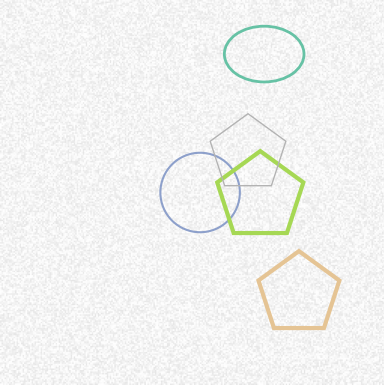[{"shape": "oval", "thickness": 2, "radius": 0.52, "center": [0.686, 0.86]}, {"shape": "circle", "thickness": 1.5, "radius": 0.52, "center": [0.52, 0.5]}, {"shape": "pentagon", "thickness": 3, "radius": 0.59, "center": [0.676, 0.49]}, {"shape": "pentagon", "thickness": 3, "radius": 0.55, "center": [0.776, 0.237]}, {"shape": "pentagon", "thickness": 1, "radius": 0.52, "center": [0.644, 0.601]}]